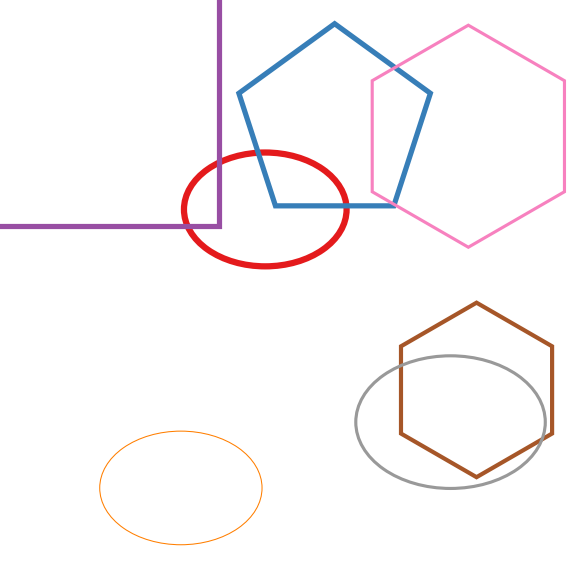[{"shape": "oval", "thickness": 3, "radius": 0.7, "center": [0.459, 0.636]}, {"shape": "pentagon", "thickness": 2.5, "radius": 0.87, "center": [0.579, 0.784]}, {"shape": "square", "thickness": 2.5, "radius": 0.99, "center": [0.181, 0.806]}, {"shape": "oval", "thickness": 0.5, "radius": 0.7, "center": [0.313, 0.154]}, {"shape": "hexagon", "thickness": 2, "radius": 0.76, "center": [0.825, 0.324]}, {"shape": "hexagon", "thickness": 1.5, "radius": 0.96, "center": [0.811, 0.763]}, {"shape": "oval", "thickness": 1.5, "radius": 0.82, "center": [0.78, 0.268]}]